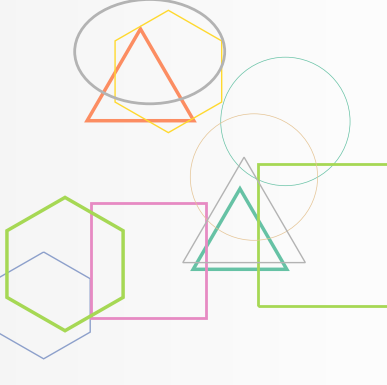[{"shape": "circle", "thickness": 0.5, "radius": 0.83, "center": [0.737, 0.685]}, {"shape": "triangle", "thickness": 2.5, "radius": 0.7, "center": [0.619, 0.37]}, {"shape": "triangle", "thickness": 2.5, "radius": 0.79, "center": [0.362, 0.766]}, {"shape": "hexagon", "thickness": 1, "radius": 0.69, "center": [0.113, 0.207]}, {"shape": "square", "thickness": 2, "radius": 0.74, "center": [0.383, 0.323]}, {"shape": "square", "thickness": 2, "radius": 0.92, "center": [0.85, 0.39]}, {"shape": "hexagon", "thickness": 2.5, "radius": 0.87, "center": [0.168, 0.314]}, {"shape": "hexagon", "thickness": 1, "radius": 0.79, "center": [0.435, 0.814]}, {"shape": "circle", "thickness": 0.5, "radius": 0.82, "center": [0.655, 0.54]}, {"shape": "oval", "thickness": 2, "radius": 0.97, "center": [0.386, 0.866]}, {"shape": "triangle", "thickness": 1, "radius": 0.91, "center": [0.63, 0.409]}]